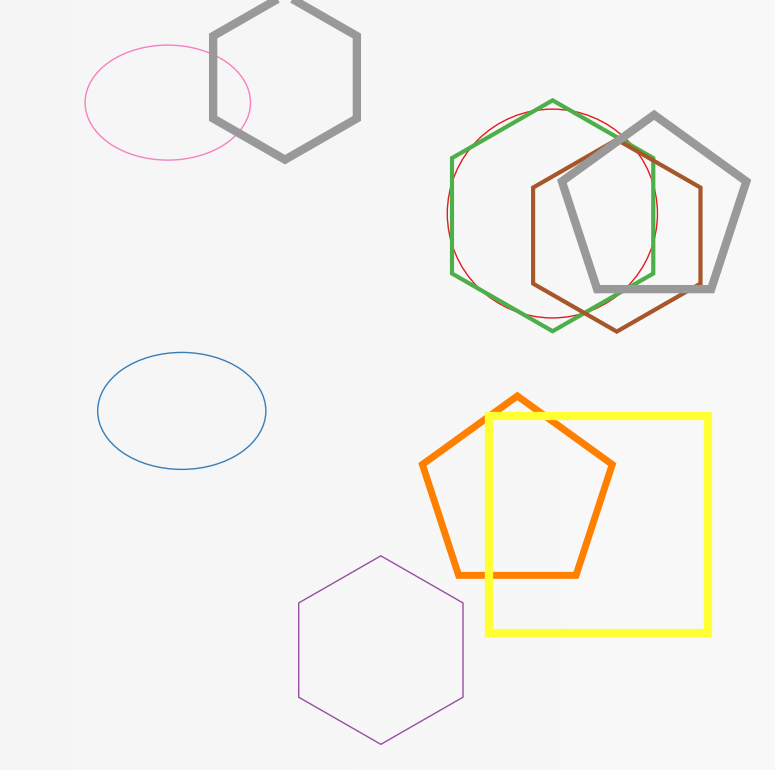[{"shape": "circle", "thickness": 0.5, "radius": 0.68, "center": [0.713, 0.723]}, {"shape": "oval", "thickness": 0.5, "radius": 0.54, "center": [0.235, 0.466]}, {"shape": "hexagon", "thickness": 1.5, "radius": 0.75, "center": [0.713, 0.72]}, {"shape": "hexagon", "thickness": 0.5, "radius": 0.61, "center": [0.491, 0.156]}, {"shape": "pentagon", "thickness": 2.5, "radius": 0.64, "center": [0.668, 0.357]}, {"shape": "square", "thickness": 3, "radius": 0.71, "center": [0.773, 0.319]}, {"shape": "hexagon", "thickness": 1.5, "radius": 0.62, "center": [0.796, 0.694]}, {"shape": "oval", "thickness": 0.5, "radius": 0.53, "center": [0.216, 0.867]}, {"shape": "hexagon", "thickness": 3, "radius": 0.54, "center": [0.368, 0.9]}, {"shape": "pentagon", "thickness": 3, "radius": 0.63, "center": [0.844, 0.726]}]